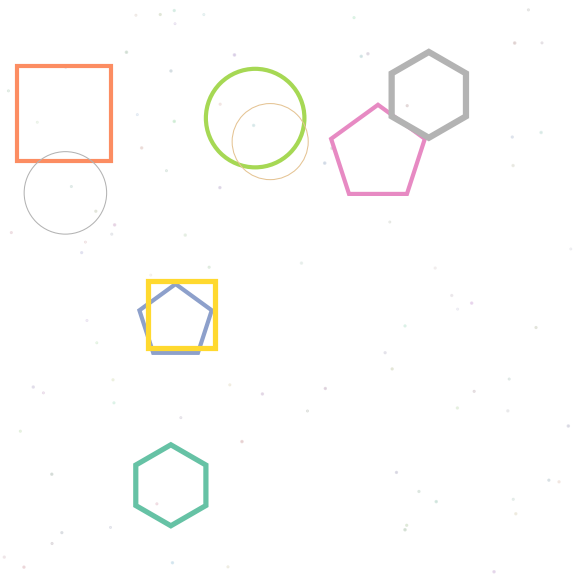[{"shape": "hexagon", "thickness": 2.5, "radius": 0.35, "center": [0.296, 0.159]}, {"shape": "square", "thickness": 2, "radius": 0.41, "center": [0.111, 0.803]}, {"shape": "pentagon", "thickness": 2, "radius": 0.33, "center": [0.304, 0.441]}, {"shape": "pentagon", "thickness": 2, "radius": 0.43, "center": [0.655, 0.732]}, {"shape": "circle", "thickness": 2, "radius": 0.43, "center": [0.442, 0.795]}, {"shape": "square", "thickness": 2.5, "radius": 0.29, "center": [0.314, 0.455]}, {"shape": "circle", "thickness": 0.5, "radius": 0.33, "center": [0.468, 0.754]}, {"shape": "hexagon", "thickness": 3, "radius": 0.37, "center": [0.743, 0.835]}, {"shape": "circle", "thickness": 0.5, "radius": 0.36, "center": [0.113, 0.665]}]